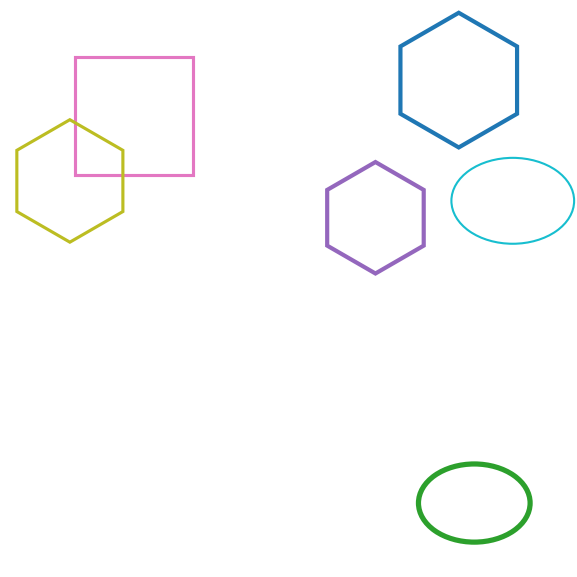[{"shape": "hexagon", "thickness": 2, "radius": 0.58, "center": [0.794, 0.86]}, {"shape": "oval", "thickness": 2.5, "radius": 0.48, "center": [0.821, 0.128]}, {"shape": "hexagon", "thickness": 2, "radius": 0.48, "center": [0.65, 0.622]}, {"shape": "square", "thickness": 1.5, "radius": 0.51, "center": [0.232, 0.799]}, {"shape": "hexagon", "thickness": 1.5, "radius": 0.53, "center": [0.121, 0.686]}, {"shape": "oval", "thickness": 1, "radius": 0.53, "center": [0.888, 0.651]}]